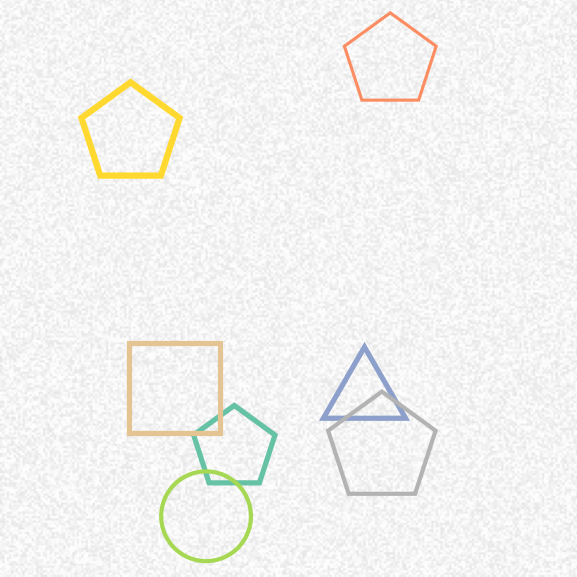[{"shape": "pentagon", "thickness": 2.5, "radius": 0.37, "center": [0.406, 0.223]}, {"shape": "pentagon", "thickness": 1.5, "radius": 0.42, "center": [0.676, 0.893]}, {"shape": "triangle", "thickness": 2.5, "radius": 0.41, "center": [0.631, 0.316]}, {"shape": "circle", "thickness": 2, "radius": 0.39, "center": [0.357, 0.105]}, {"shape": "pentagon", "thickness": 3, "radius": 0.45, "center": [0.226, 0.767]}, {"shape": "square", "thickness": 2.5, "radius": 0.39, "center": [0.302, 0.327]}, {"shape": "pentagon", "thickness": 2, "radius": 0.49, "center": [0.661, 0.223]}]